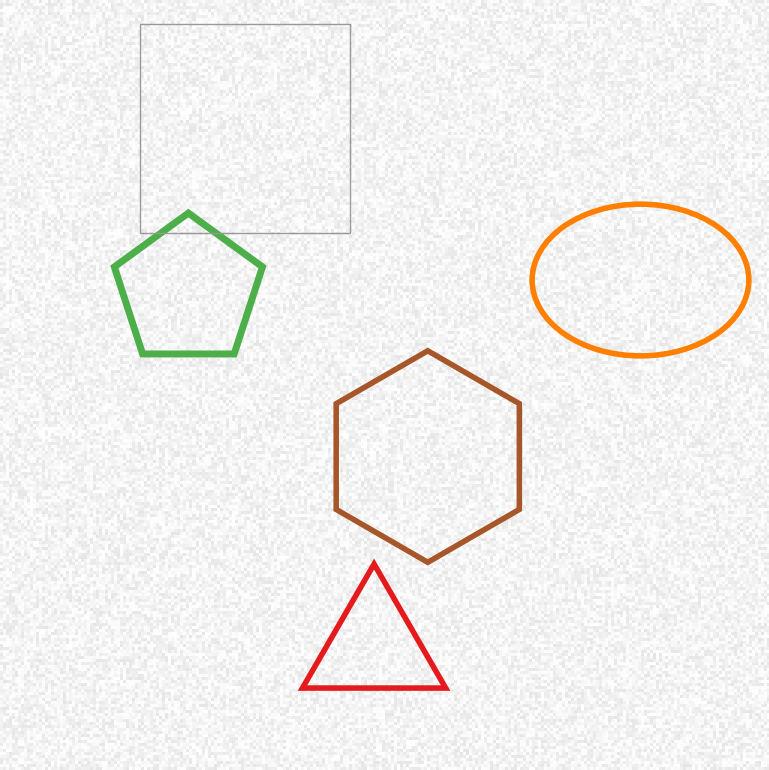[{"shape": "triangle", "thickness": 2, "radius": 0.54, "center": [0.486, 0.16]}, {"shape": "pentagon", "thickness": 2.5, "radius": 0.51, "center": [0.245, 0.622]}, {"shape": "oval", "thickness": 2, "radius": 0.7, "center": [0.832, 0.636]}, {"shape": "hexagon", "thickness": 2, "radius": 0.69, "center": [0.556, 0.407]}, {"shape": "square", "thickness": 0.5, "radius": 0.68, "center": [0.318, 0.833]}]